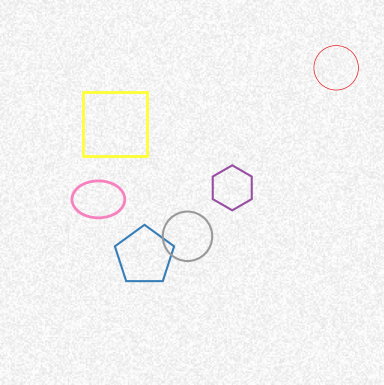[{"shape": "circle", "thickness": 0.5, "radius": 0.29, "center": [0.873, 0.824]}, {"shape": "pentagon", "thickness": 1.5, "radius": 0.4, "center": [0.375, 0.335]}, {"shape": "hexagon", "thickness": 1.5, "radius": 0.29, "center": [0.603, 0.512]}, {"shape": "square", "thickness": 2, "radius": 0.42, "center": [0.299, 0.678]}, {"shape": "oval", "thickness": 2, "radius": 0.34, "center": [0.256, 0.482]}, {"shape": "circle", "thickness": 1.5, "radius": 0.32, "center": [0.487, 0.386]}]